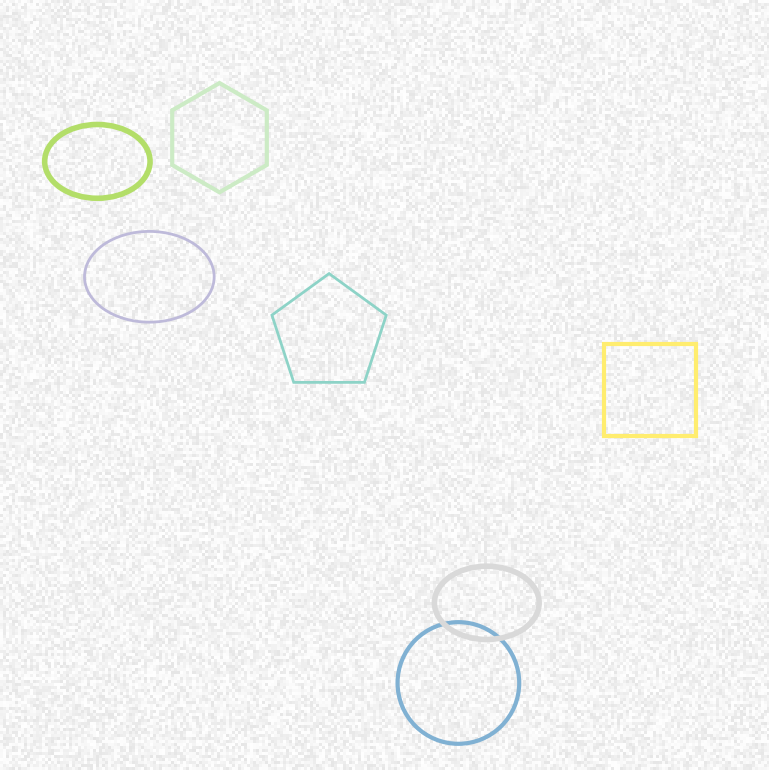[{"shape": "pentagon", "thickness": 1, "radius": 0.39, "center": [0.427, 0.567]}, {"shape": "oval", "thickness": 1, "radius": 0.42, "center": [0.194, 0.641]}, {"shape": "circle", "thickness": 1.5, "radius": 0.39, "center": [0.595, 0.113]}, {"shape": "oval", "thickness": 2, "radius": 0.34, "center": [0.126, 0.79]}, {"shape": "oval", "thickness": 2, "radius": 0.34, "center": [0.632, 0.217]}, {"shape": "hexagon", "thickness": 1.5, "radius": 0.35, "center": [0.285, 0.821]}, {"shape": "square", "thickness": 1.5, "radius": 0.3, "center": [0.844, 0.493]}]